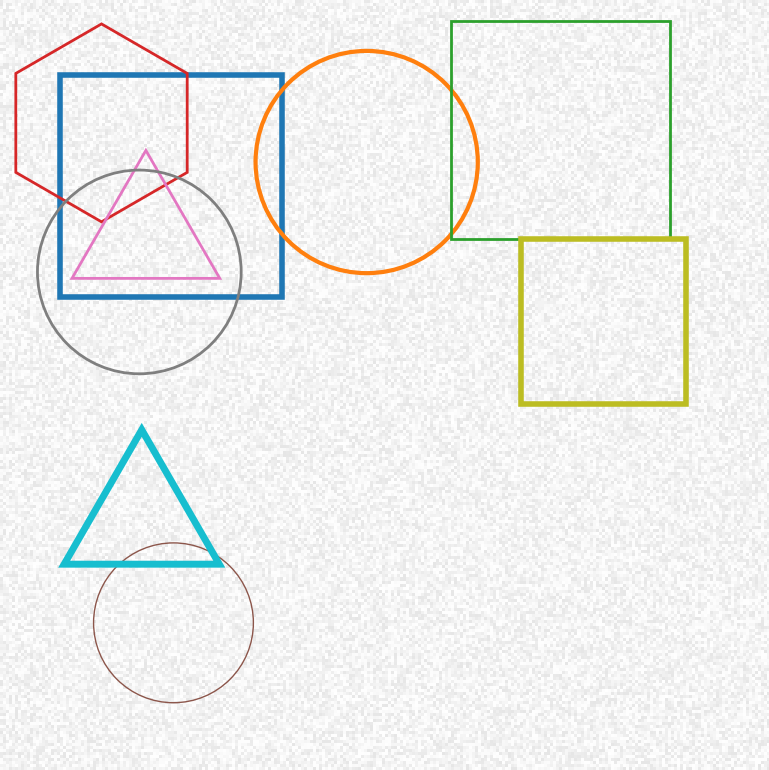[{"shape": "square", "thickness": 2, "radius": 0.72, "center": [0.222, 0.759]}, {"shape": "circle", "thickness": 1.5, "radius": 0.72, "center": [0.476, 0.79]}, {"shape": "square", "thickness": 1, "radius": 0.71, "center": [0.728, 0.831]}, {"shape": "hexagon", "thickness": 1, "radius": 0.64, "center": [0.132, 0.84]}, {"shape": "circle", "thickness": 0.5, "radius": 0.52, "center": [0.225, 0.191]}, {"shape": "triangle", "thickness": 1, "radius": 0.55, "center": [0.189, 0.694]}, {"shape": "circle", "thickness": 1, "radius": 0.66, "center": [0.181, 0.647]}, {"shape": "square", "thickness": 2, "radius": 0.53, "center": [0.784, 0.583]}, {"shape": "triangle", "thickness": 2.5, "radius": 0.58, "center": [0.184, 0.325]}]